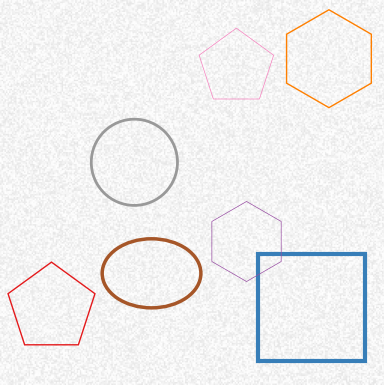[{"shape": "pentagon", "thickness": 1, "radius": 0.59, "center": [0.134, 0.2]}, {"shape": "square", "thickness": 3, "radius": 0.7, "center": [0.808, 0.202]}, {"shape": "hexagon", "thickness": 0.5, "radius": 0.52, "center": [0.64, 0.373]}, {"shape": "hexagon", "thickness": 1, "radius": 0.64, "center": [0.854, 0.848]}, {"shape": "oval", "thickness": 2.5, "radius": 0.64, "center": [0.394, 0.29]}, {"shape": "pentagon", "thickness": 0.5, "radius": 0.51, "center": [0.614, 0.825]}, {"shape": "circle", "thickness": 2, "radius": 0.56, "center": [0.349, 0.578]}]